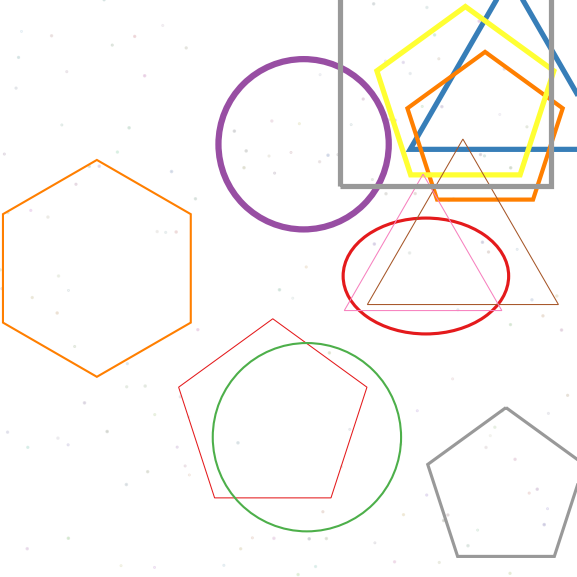[{"shape": "oval", "thickness": 1.5, "radius": 0.72, "center": [0.737, 0.521]}, {"shape": "pentagon", "thickness": 0.5, "radius": 0.86, "center": [0.472, 0.276]}, {"shape": "triangle", "thickness": 2.5, "radius": 0.99, "center": [0.882, 0.84]}, {"shape": "circle", "thickness": 1, "radius": 0.82, "center": [0.531, 0.242]}, {"shape": "circle", "thickness": 3, "radius": 0.74, "center": [0.526, 0.749]}, {"shape": "hexagon", "thickness": 1, "radius": 0.94, "center": [0.168, 0.534]}, {"shape": "pentagon", "thickness": 2, "radius": 0.71, "center": [0.84, 0.768]}, {"shape": "pentagon", "thickness": 2.5, "radius": 0.81, "center": [0.806, 0.827]}, {"shape": "triangle", "thickness": 0.5, "radius": 0.96, "center": [0.802, 0.567]}, {"shape": "triangle", "thickness": 0.5, "radius": 0.79, "center": [0.733, 0.54]}, {"shape": "pentagon", "thickness": 1.5, "radius": 0.71, "center": [0.876, 0.151]}, {"shape": "square", "thickness": 2.5, "radius": 0.91, "center": [0.771, 0.859]}]